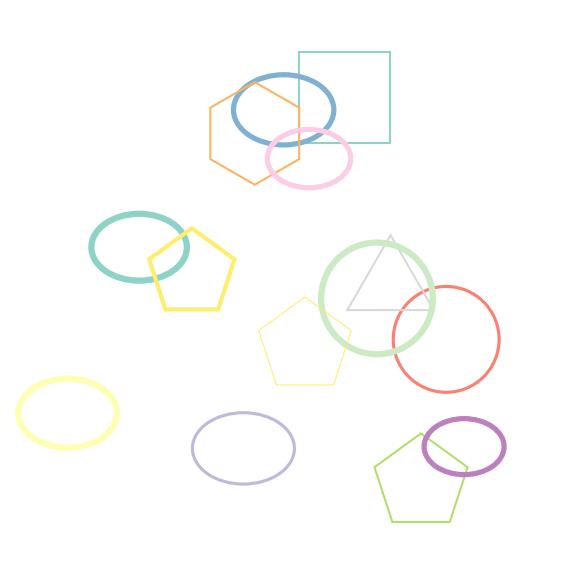[{"shape": "square", "thickness": 1, "radius": 0.4, "center": [0.596, 0.83]}, {"shape": "oval", "thickness": 3, "radius": 0.41, "center": [0.241, 0.571]}, {"shape": "oval", "thickness": 3, "radius": 0.43, "center": [0.117, 0.284]}, {"shape": "oval", "thickness": 1.5, "radius": 0.44, "center": [0.421, 0.223]}, {"shape": "circle", "thickness": 1.5, "radius": 0.46, "center": [0.773, 0.411]}, {"shape": "oval", "thickness": 2.5, "radius": 0.43, "center": [0.491, 0.809]}, {"shape": "hexagon", "thickness": 1, "radius": 0.44, "center": [0.441, 0.768]}, {"shape": "pentagon", "thickness": 1, "radius": 0.42, "center": [0.729, 0.164]}, {"shape": "oval", "thickness": 2.5, "radius": 0.36, "center": [0.535, 0.724]}, {"shape": "triangle", "thickness": 1, "radius": 0.43, "center": [0.676, 0.505]}, {"shape": "oval", "thickness": 2.5, "radius": 0.35, "center": [0.804, 0.226]}, {"shape": "circle", "thickness": 3, "radius": 0.48, "center": [0.653, 0.482]}, {"shape": "pentagon", "thickness": 2, "radius": 0.39, "center": [0.332, 0.526]}, {"shape": "pentagon", "thickness": 0.5, "radius": 0.42, "center": [0.528, 0.401]}]